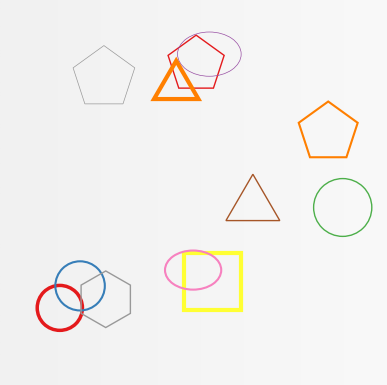[{"shape": "circle", "thickness": 2.5, "radius": 0.29, "center": [0.154, 0.2]}, {"shape": "pentagon", "thickness": 1, "radius": 0.38, "center": [0.506, 0.833]}, {"shape": "circle", "thickness": 1.5, "radius": 0.32, "center": [0.207, 0.257]}, {"shape": "circle", "thickness": 1, "radius": 0.38, "center": [0.884, 0.461]}, {"shape": "oval", "thickness": 0.5, "radius": 0.41, "center": [0.54, 0.859]}, {"shape": "triangle", "thickness": 3, "radius": 0.33, "center": [0.455, 0.776]}, {"shape": "pentagon", "thickness": 1.5, "radius": 0.4, "center": [0.847, 0.656]}, {"shape": "square", "thickness": 3, "radius": 0.37, "center": [0.548, 0.269]}, {"shape": "triangle", "thickness": 1, "radius": 0.4, "center": [0.653, 0.467]}, {"shape": "oval", "thickness": 1.5, "radius": 0.36, "center": [0.498, 0.299]}, {"shape": "pentagon", "thickness": 0.5, "radius": 0.42, "center": [0.268, 0.798]}, {"shape": "hexagon", "thickness": 1, "radius": 0.37, "center": [0.273, 0.223]}]